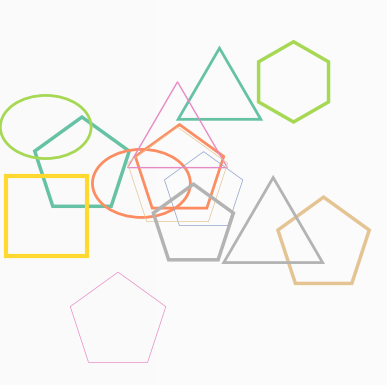[{"shape": "triangle", "thickness": 2, "radius": 0.62, "center": [0.566, 0.752]}, {"shape": "pentagon", "thickness": 2.5, "radius": 0.64, "center": [0.212, 0.568]}, {"shape": "oval", "thickness": 2, "radius": 0.63, "center": [0.365, 0.524]}, {"shape": "pentagon", "thickness": 2, "radius": 0.6, "center": [0.463, 0.556]}, {"shape": "pentagon", "thickness": 0.5, "radius": 0.53, "center": [0.525, 0.5]}, {"shape": "triangle", "thickness": 1, "radius": 0.74, "center": [0.458, 0.639]}, {"shape": "pentagon", "thickness": 0.5, "radius": 0.65, "center": [0.305, 0.164]}, {"shape": "oval", "thickness": 2, "radius": 0.59, "center": [0.118, 0.67]}, {"shape": "hexagon", "thickness": 2.5, "radius": 0.52, "center": [0.758, 0.787]}, {"shape": "square", "thickness": 3, "radius": 0.52, "center": [0.119, 0.439]}, {"shape": "pentagon", "thickness": 0.5, "radius": 0.68, "center": [0.458, 0.534]}, {"shape": "pentagon", "thickness": 2.5, "radius": 0.62, "center": [0.835, 0.364]}, {"shape": "pentagon", "thickness": 2.5, "radius": 0.54, "center": [0.499, 0.413]}, {"shape": "triangle", "thickness": 2, "radius": 0.74, "center": [0.705, 0.392]}]